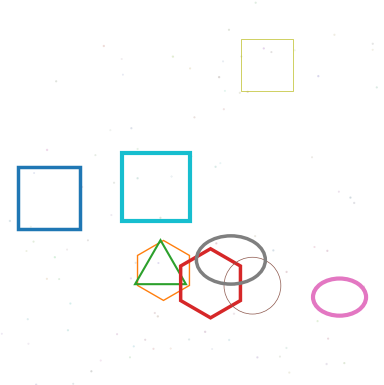[{"shape": "square", "thickness": 2.5, "radius": 0.4, "center": [0.128, 0.485]}, {"shape": "hexagon", "thickness": 1, "radius": 0.39, "center": [0.425, 0.298]}, {"shape": "triangle", "thickness": 1.5, "radius": 0.38, "center": [0.417, 0.3]}, {"shape": "hexagon", "thickness": 2.5, "radius": 0.45, "center": [0.547, 0.264]}, {"shape": "circle", "thickness": 0.5, "radius": 0.37, "center": [0.656, 0.258]}, {"shape": "oval", "thickness": 3, "radius": 0.34, "center": [0.882, 0.228]}, {"shape": "oval", "thickness": 2.5, "radius": 0.45, "center": [0.6, 0.325]}, {"shape": "square", "thickness": 0.5, "radius": 0.34, "center": [0.693, 0.831]}, {"shape": "square", "thickness": 3, "radius": 0.44, "center": [0.405, 0.515]}]